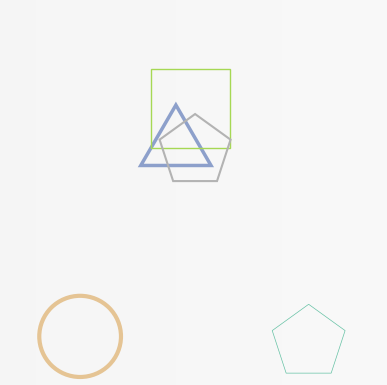[{"shape": "pentagon", "thickness": 0.5, "radius": 0.49, "center": [0.797, 0.111]}, {"shape": "triangle", "thickness": 2.5, "radius": 0.52, "center": [0.454, 0.623]}, {"shape": "square", "thickness": 1, "radius": 0.51, "center": [0.492, 0.719]}, {"shape": "circle", "thickness": 3, "radius": 0.53, "center": [0.207, 0.126]}, {"shape": "pentagon", "thickness": 1.5, "radius": 0.48, "center": [0.503, 0.608]}]